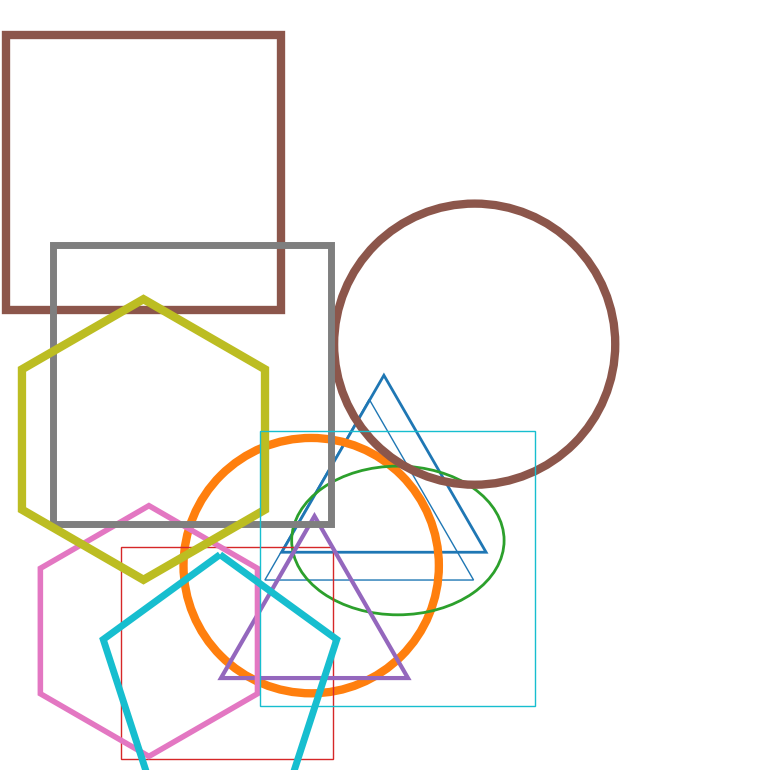[{"shape": "triangle", "thickness": 0.5, "radius": 0.78, "center": [0.48, 0.325]}, {"shape": "triangle", "thickness": 1, "radius": 0.77, "center": [0.499, 0.359]}, {"shape": "circle", "thickness": 3, "radius": 0.83, "center": [0.404, 0.265]}, {"shape": "oval", "thickness": 1, "radius": 0.69, "center": [0.517, 0.298]}, {"shape": "square", "thickness": 0.5, "radius": 0.69, "center": [0.295, 0.152]}, {"shape": "triangle", "thickness": 1.5, "radius": 0.7, "center": [0.408, 0.19]}, {"shape": "square", "thickness": 3, "radius": 0.89, "center": [0.186, 0.775]}, {"shape": "circle", "thickness": 3, "radius": 0.91, "center": [0.616, 0.553]}, {"shape": "hexagon", "thickness": 2, "radius": 0.81, "center": [0.193, 0.18]}, {"shape": "square", "thickness": 2.5, "radius": 0.9, "center": [0.25, 0.501]}, {"shape": "hexagon", "thickness": 3, "radius": 0.91, "center": [0.186, 0.429]}, {"shape": "square", "thickness": 0.5, "radius": 0.89, "center": [0.516, 0.262]}, {"shape": "pentagon", "thickness": 2.5, "radius": 0.8, "center": [0.286, 0.12]}]